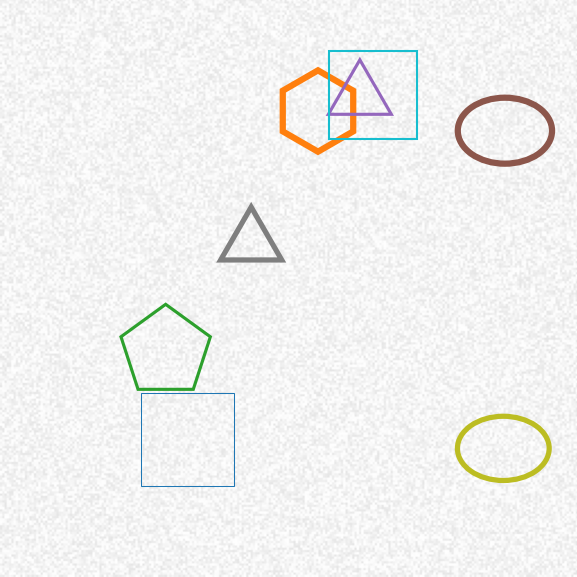[{"shape": "square", "thickness": 0.5, "radius": 0.4, "center": [0.325, 0.238]}, {"shape": "hexagon", "thickness": 3, "radius": 0.35, "center": [0.551, 0.807]}, {"shape": "pentagon", "thickness": 1.5, "radius": 0.41, "center": [0.287, 0.391]}, {"shape": "triangle", "thickness": 1.5, "radius": 0.31, "center": [0.623, 0.833]}, {"shape": "oval", "thickness": 3, "radius": 0.41, "center": [0.874, 0.773]}, {"shape": "triangle", "thickness": 2.5, "radius": 0.31, "center": [0.435, 0.579]}, {"shape": "oval", "thickness": 2.5, "radius": 0.4, "center": [0.872, 0.223]}, {"shape": "square", "thickness": 1, "radius": 0.38, "center": [0.645, 0.835]}]